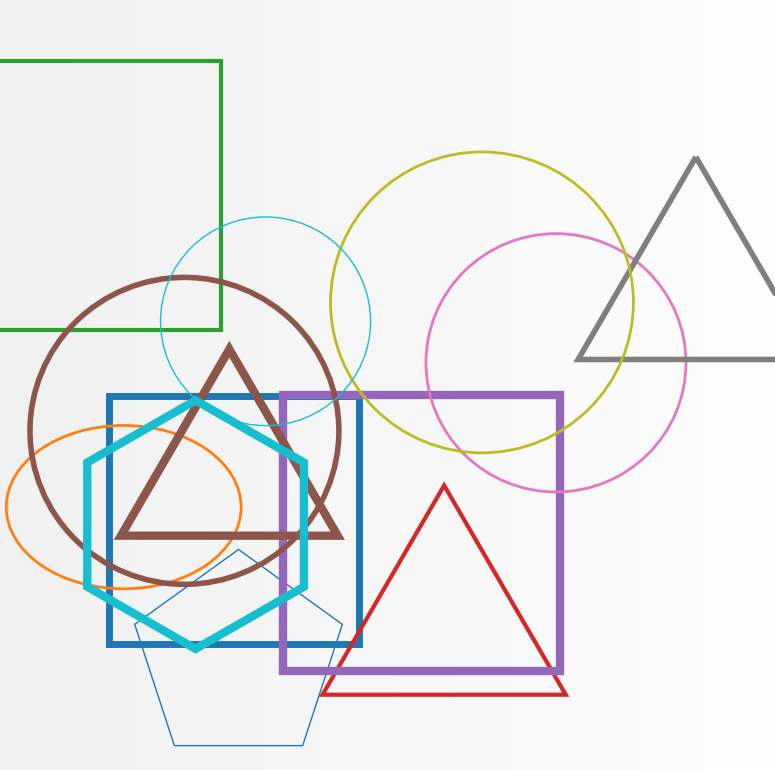[{"shape": "square", "thickness": 2.5, "radius": 0.81, "center": [0.302, 0.325]}, {"shape": "pentagon", "thickness": 0.5, "radius": 0.7, "center": [0.308, 0.146]}, {"shape": "oval", "thickness": 1, "radius": 0.76, "center": [0.16, 0.341]}, {"shape": "square", "thickness": 1.5, "radius": 0.87, "center": [0.111, 0.746]}, {"shape": "triangle", "thickness": 1.5, "radius": 0.91, "center": [0.573, 0.188]}, {"shape": "square", "thickness": 3, "radius": 0.9, "center": [0.544, 0.308]}, {"shape": "triangle", "thickness": 3, "radius": 0.81, "center": [0.296, 0.385]}, {"shape": "circle", "thickness": 2, "radius": 1.0, "center": [0.238, 0.44]}, {"shape": "circle", "thickness": 1, "radius": 0.84, "center": [0.717, 0.529]}, {"shape": "triangle", "thickness": 2, "radius": 0.88, "center": [0.898, 0.621]}, {"shape": "circle", "thickness": 1, "radius": 0.98, "center": [0.622, 0.607]}, {"shape": "hexagon", "thickness": 3, "radius": 0.81, "center": [0.252, 0.319]}, {"shape": "circle", "thickness": 0.5, "radius": 0.68, "center": [0.343, 0.583]}]